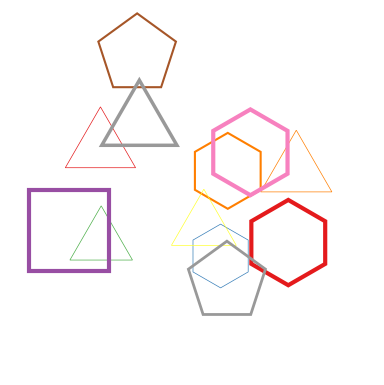[{"shape": "hexagon", "thickness": 3, "radius": 0.55, "center": [0.749, 0.37]}, {"shape": "triangle", "thickness": 0.5, "radius": 0.53, "center": [0.261, 0.617]}, {"shape": "hexagon", "thickness": 0.5, "radius": 0.41, "center": [0.573, 0.335]}, {"shape": "triangle", "thickness": 0.5, "radius": 0.47, "center": [0.263, 0.371]}, {"shape": "square", "thickness": 3, "radius": 0.52, "center": [0.179, 0.401]}, {"shape": "hexagon", "thickness": 1.5, "radius": 0.49, "center": [0.592, 0.556]}, {"shape": "triangle", "thickness": 0.5, "radius": 0.53, "center": [0.77, 0.555]}, {"shape": "triangle", "thickness": 0.5, "radius": 0.49, "center": [0.529, 0.411]}, {"shape": "pentagon", "thickness": 1.5, "radius": 0.53, "center": [0.356, 0.859]}, {"shape": "hexagon", "thickness": 3, "radius": 0.56, "center": [0.65, 0.604]}, {"shape": "pentagon", "thickness": 2, "radius": 0.53, "center": [0.589, 0.268]}, {"shape": "triangle", "thickness": 2.5, "radius": 0.56, "center": [0.362, 0.679]}]